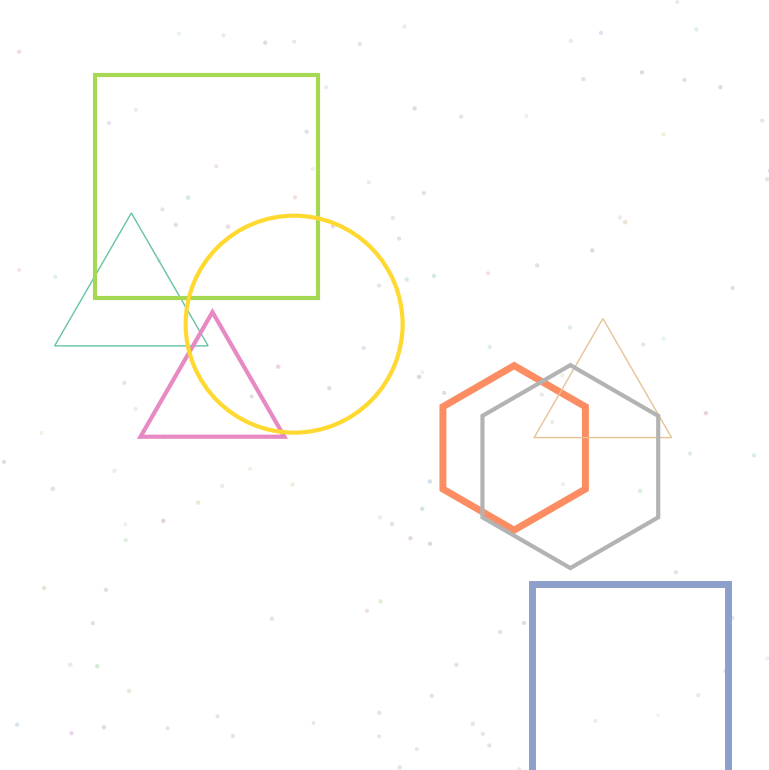[{"shape": "triangle", "thickness": 0.5, "radius": 0.58, "center": [0.171, 0.608]}, {"shape": "hexagon", "thickness": 2.5, "radius": 0.53, "center": [0.668, 0.418]}, {"shape": "square", "thickness": 2.5, "radius": 0.64, "center": [0.818, 0.115]}, {"shape": "triangle", "thickness": 1.5, "radius": 0.54, "center": [0.276, 0.487]}, {"shape": "square", "thickness": 1.5, "radius": 0.72, "center": [0.268, 0.758]}, {"shape": "circle", "thickness": 1.5, "radius": 0.7, "center": [0.382, 0.579]}, {"shape": "triangle", "thickness": 0.5, "radius": 0.52, "center": [0.783, 0.483]}, {"shape": "hexagon", "thickness": 1.5, "radius": 0.66, "center": [0.741, 0.394]}]